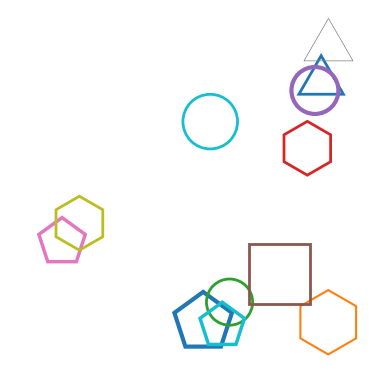[{"shape": "triangle", "thickness": 2, "radius": 0.33, "center": [0.834, 0.789]}, {"shape": "pentagon", "thickness": 3, "radius": 0.39, "center": [0.528, 0.163]}, {"shape": "hexagon", "thickness": 1.5, "radius": 0.42, "center": [0.853, 0.163]}, {"shape": "circle", "thickness": 2, "radius": 0.3, "center": [0.596, 0.215]}, {"shape": "hexagon", "thickness": 2, "radius": 0.35, "center": [0.798, 0.615]}, {"shape": "circle", "thickness": 3, "radius": 0.3, "center": [0.818, 0.765]}, {"shape": "square", "thickness": 2, "radius": 0.39, "center": [0.725, 0.288]}, {"shape": "pentagon", "thickness": 2.5, "radius": 0.32, "center": [0.161, 0.372]}, {"shape": "triangle", "thickness": 0.5, "radius": 0.37, "center": [0.853, 0.879]}, {"shape": "hexagon", "thickness": 2, "radius": 0.35, "center": [0.206, 0.42]}, {"shape": "circle", "thickness": 2, "radius": 0.35, "center": [0.546, 0.684]}, {"shape": "pentagon", "thickness": 2.5, "radius": 0.3, "center": [0.577, 0.154]}]